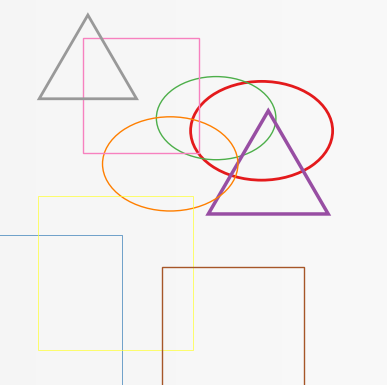[{"shape": "oval", "thickness": 2, "radius": 0.92, "center": [0.675, 0.66]}, {"shape": "square", "thickness": 0.5, "radius": 0.98, "center": [0.12, 0.194]}, {"shape": "oval", "thickness": 1, "radius": 0.77, "center": [0.558, 0.693]}, {"shape": "triangle", "thickness": 2.5, "radius": 0.89, "center": [0.692, 0.534]}, {"shape": "oval", "thickness": 1, "radius": 0.87, "center": [0.439, 0.574]}, {"shape": "square", "thickness": 0.5, "radius": 1.0, "center": [0.297, 0.291]}, {"shape": "square", "thickness": 1, "radius": 0.91, "center": [0.601, 0.125]}, {"shape": "square", "thickness": 1, "radius": 0.75, "center": [0.365, 0.752]}, {"shape": "triangle", "thickness": 2, "radius": 0.73, "center": [0.227, 0.816]}]